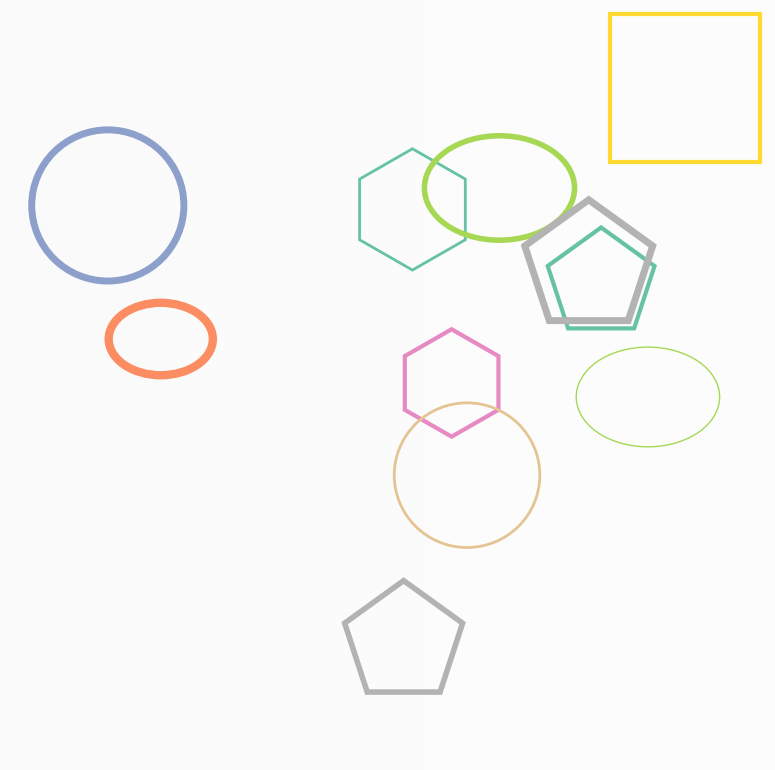[{"shape": "hexagon", "thickness": 1, "radius": 0.39, "center": [0.532, 0.728]}, {"shape": "pentagon", "thickness": 1.5, "radius": 0.36, "center": [0.776, 0.632]}, {"shape": "oval", "thickness": 3, "radius": 0.34, "center": [0.207, 0.56]}, {"shape": "circle", "thickness": 2.5, "radius": 0.49, "center": [0.139, 0.733]}, {"shape": "hexagon", "thickness": 1.5, "radius": 0.35, "center": [0.583, 0.503]}, {"shape": "oval", "thickness": 0.5, "radius": 0.46, "center": [0.836, 0.484]}, {"shape": "oval", "thickness": 2, "radius": 0.48, "center": [0.644, 0.756]}, {"shape": "square", "thickness": 1.5, "radius": 0.48, "center": [0.884, 0.886]}, {"shape": "circle", "thickness": 1, "radius": 0.47, "center": [0.603, 0.383]}, {"shape": "pentagon", "thickness": 2, "radius": 0.4, "center": [0.521, 0.166]}, {"shape": "pentagon", "thickness": 2.5, "radius": 0.43, "center": [0.76, 0.654]}]